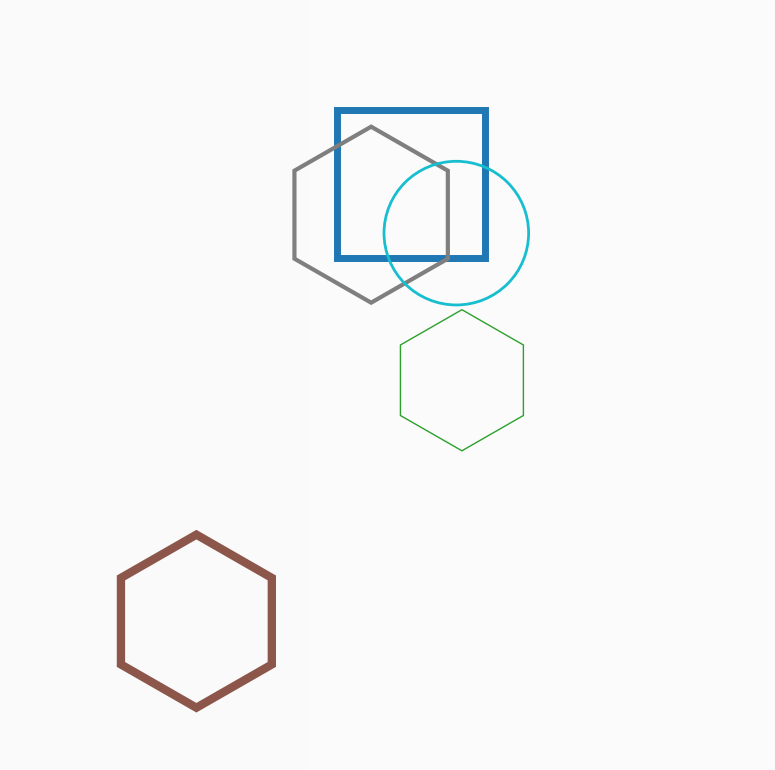[{"shape": "square", "thickness": 2.5, "radius": 0.48, "center": [0.53, 0.761]}, {"shape": "hexagon", "thickness": 0.5, "radius": 0.46, "center": [0.596, 0.506]}, {"shape": "hexagon", "thickness": 3, "radius": 0.56, "center": [0.253, 0.193]}, {"shape": "hexagon", "thickness": 1.5, "radius": 0.57, "center": [0.479, 0.721]}, {"shape": "circle", "thickness": 1, "radius": 0.47, "center": [0.589, 0.697]}]